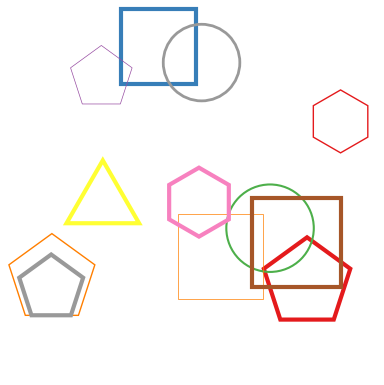[{"shape": "pentagon", "thickness": 3, "radius": 0.59, "center": [0.798, 0.265]}, {"shape": "hexagon", "thickness": 1, "radius": 0.41, "center": [0.885, 0.685]}, {"shape": "square", "thickness": 3, "radius": 0.49, "center": [0.411, 0.878]}, {"shape": "circle", "thickness": 1.5, "radius": 0.57, "center": [0.701, 0.407]}, {"shape": "pentagon", "thickness": 0.5, "radius": 0.42, "center": [0.263, 0.798]}, {"shape": "square", "thickness": 0.5, "radius": 0.55, "center": [0.572, 0.333]}, {"shape": "pentagon", "thickness": 1, "radius": 0.59, "center": [0.135, 0.276]}, {"shape": "triangle", "thickness": 3, "radius": 0.54, "center": [0.267, 0.475]}, {"shape": "square", "thickness": 3, "radius": 0.57, "center": [0.77, 0.37]}, {"shape": "hexagon", "thickness": 3, "radius": 0.45, "center": [0.517, 0.475]}, {"shape": "pentagon", "thickness": 3, "radius": 0.44, "center": [0.133, 0.252]}, {"shape": "circle", "thickness": 2, "radius": 0.5, "center": [0.523, 0.837]}]